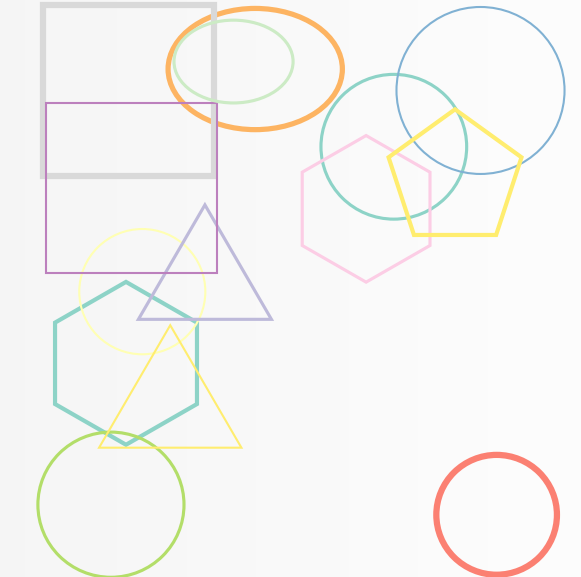[{"shape": "hexagon", "thickness": 2, "radius": 0.7, "center": [0.217, 0.37]}, {"shape": "circle", "thickness": 1.5, "radius": 0.63, "center": [0.678, 0.745]}, {"shape": "circle", "thickness": 1, "radius": 0.54, "center": [0.245, 0.494]}, {"shape": "triangle", "thickness": 1.5, "radius": 0.66, "center": [0.353, 0.512]}, {"shape": "circle", "thickness": 3, "radius": 0.52, "center": [0.854, 0.108]}, {"shape": "circle", "thickness": 1, "radius": 0.72, "center": [0.827, 0.842]}, {"shape": "oval", "thickness": 2.5, "radius": 0.75, "center": [0.439, 0.88]}, {"shape": "circle", "thickness": 1.5, "radius": 0.63, "center": [0.191, 0.125]}, {"shape": "hexagon", "thickness": 1.5, "radius": 0.63, "center": [0.63, 0.637]}, {"shape": "square", "thickness": 3, "radius": 0.74, "center": [0.221, 0.842]}, {"shape": "square", "thickness": 1, "radius": 0.73, "center": [0.226, 0.674]}, {"shape": "oval", "thickness": 1.5, "radius": 0.51, "center": [0.402, 0.893]}, {"shape": "triangle", "thickness": 1, "radius": 0.71, "center": [0.293, 0.295]}, {"shape": "pentagon", "thickness": 2, "radius": 0.6, "center": [0.783, 0.69]}]